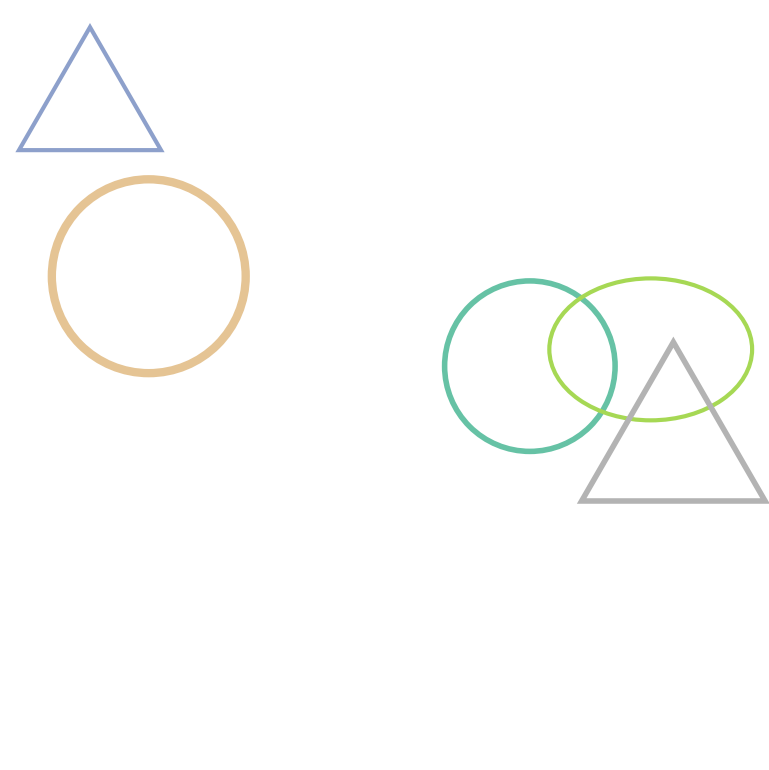[{"shape": "circle", "thickness": 2, "radius": 0.55, "center": [0.688, 0.524]}, {"shape": "triangle", "thickness": 1.5, "radius": 0.53, "center": [0.117, 0.858]}, {"shape": "oval", "thickness": 1.5, "radius": 0.66, "center": [0.845, 0.546]}, {"shape": "circle", "thickness": 3, "radius": 0.63, "center": [0.193, 0.641]}, {"shape": "triangle", "thickness": 2, "radius": 0.69, "center": [0.875, 0.418]}]